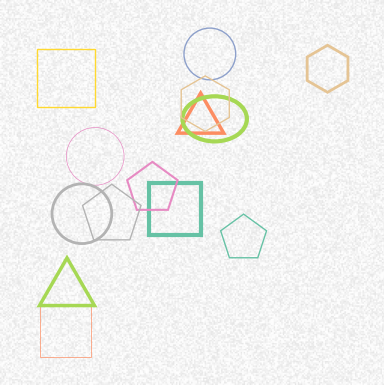[{"shape": "pentagon", "thickness": 1, "radius": 0.31, "center": [0.633, 0.381]}, {"shape": "square", "thickness": 3, "radius": 0.34, "center": [0.454, 0.457]}, {"shape": "square", "thickness": 0.5, "radius": 0.33, "center": [0.17, 0.139]}, {"shape": "triangle", "thickness": 2.5, "radius": 0.35, "center": [0.521, 0.689]}, {"shape": "circle", "thickness": 1, "radius": 0.34, "center": [0.545, 0.86]}, {"shape": "circle", "thickness": 0.5, "radius": 0.37, "center": [0.247, 0.594]}, {"shape": "pentagon", "thickness": 1.5, "radius": 0.34, "center": [0.396, 0.511]}, {"shape": "triangle", "thickness": 2.5, "radius": 0.41, "center": [0.174, 0.248]}, {"shape": "oval", "thickness": 3, "radius": 0.42, "center": [0.558, 0.691]}, {"shape": "square", "thickness": 1, "radius": 0.38, "center": [0.172, 0.798]}, {"shape": "hexagon", "thickness": 2, "radius": 0.31, "center": [0.851, 0.821]}, {"shape": "hexagon", "thickness": 1, "radius": 0.36, "center": [0.533, 0.731]}, {"shape": "circle", "thickness": 2, "radius": 0.39, "center": [0.213, 0.445]}, {"shape": "pentagon", "thickness": 1, "radius": 0.4, "center": [0.29, 0.442]}]